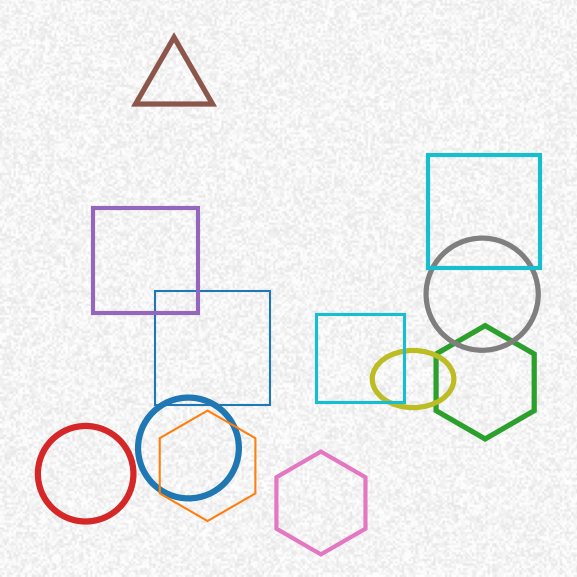[{"shape": "square", "thickness": 1, "radius": 0.5, "center": [0.367, 0.397]}, {"shape": "circle", "thickness": 3, "radius": 0.44, "center": [0.326, 0.223]}, {"shape": "hexagon", "thickness": 1, "radius": 0.48, "center": [0.359, 0.193]}, {"shape": "hexagon", "thickness": 2.5, "radius": 0.49, "center": [0.84, 0.337]}, {"shape": "circle", "thickness": 3, "radius": 0.41, "center": [0.148, 0.179]}, {"shape": "square", "thickness": 2, "radius": 0.45, "center": [0.252, 0.549]}, {"shape": "triangle", "thickness": 2.5, "radius": 0.38, "center": [0.301, 0.857]}, {"shape": "hexagon", "thickness": 2, "radius": 0.45, "center": [0.556, 0.128]}, {"shape": "circle", "thickness": 2.5, "radius": 0.49, "center": [0.835, 0.49]}, {"shape": "oval", "thickness": 2.5, "radius": 0.35, "center": [0.715, 0.343]}, {"shape": "square", "thickness": 2, "radius": 0.49, "center": [0.838, 0.633]}, {"shape": "square", "thickness": 1.5, "radius": 0.38, "center": [0.623, 0.38]}]